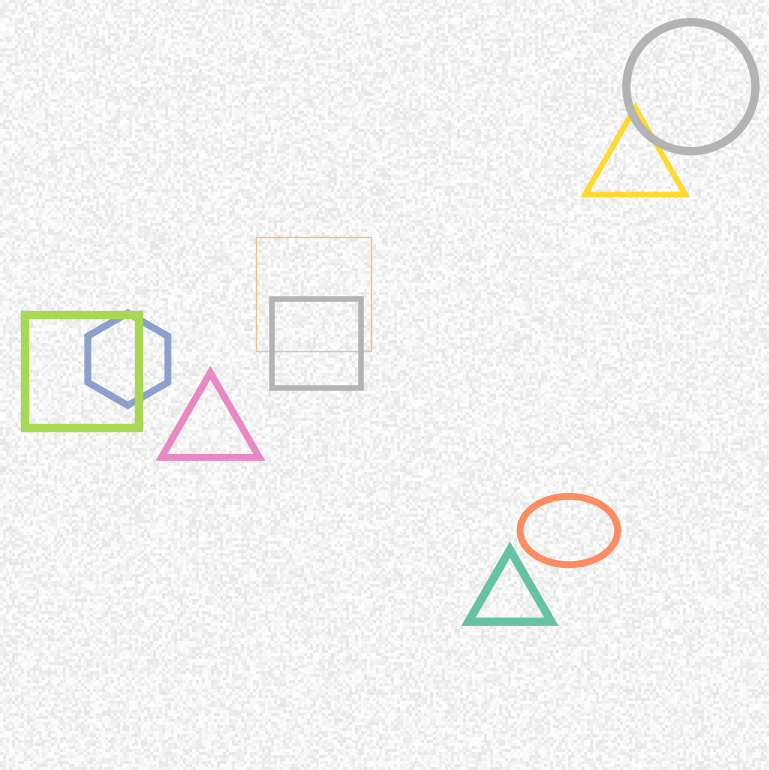[{"shape": "triangle", "thickness": 3, "radius": 0.31, "center": [0.662, 0.224]}, {"shape": "oval", "thickness": 2.5, "radius": 0.32, "center": [0.739, 0.311]}, {"shape": "hexagon", "thickness": 2.5, "radius": 0.3, "center": [0.166, 0.533]}, {"shape": "triangle", "thickness": 2.5, "radius": 0.37, "center": [0.273, 0.443]}, {"shape": "square", "thickness": 3, "radius": 0.37, "center": [0.106, 0.517]}, {"shape": "triangle", "thickness": 2, "radius": 0.38, "center": [0.825, 0.785]}, {"shape": "square", "thickness": 0.5, "radius": 0.37, "center": [0.407, 0.618]}, {"shape": "square", "thickness": 2, "radius": 0.29, "center": [0.411, 0.554]}, {"shape": "circle", "thickness": 3, "radius": 0.42, "center": [0.897, 0.887]}]